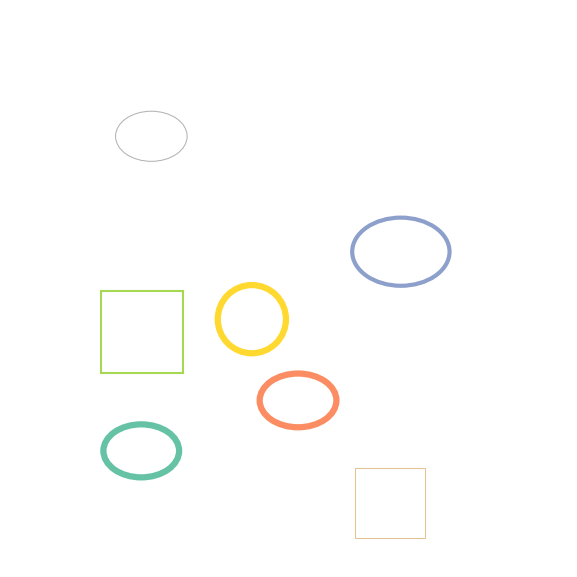[{"shape": "oval", "thickness": 3, "radius": 0.33, "center": [0.245, 0.218]}, {"shape": "oval", "thickness": 3, "radius": 0.33, "center": [0.516, 0.306]}, {"shape": "oval", "thickness": 2, "radius": 0.42, "center": [0.694, 0.563]}, {"shape": "square", "thickness": 1, "radius": 0.35, "center": [0.246, 0.424]}, {"shape": "circle", "thickness": 3, "radius": 0.3, "center": [0.436, 0.446]}, {"shape": "square", "thickness": 0.5, "radius": 0.3, "center": [0.675, 0.127]}, {"shape": "oval", "thickness": 0.5, "radius": 0.31, "center": [0.262, 0.763]}]